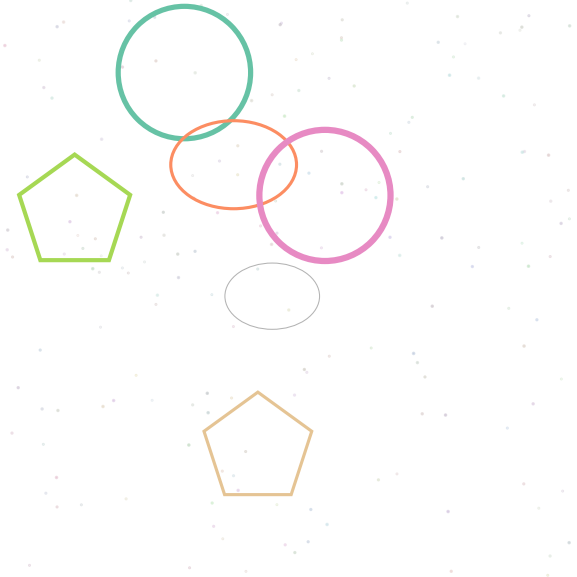[{"shape": "circle", "thickness": 2.5, "radius": 0.57, "center": [0.319, 0.874]}, {"shape": "oval", "thickness": 1.5, "radius": 0.54, "center": [0.405, 0.714]}, {"shape": "circle", "thickness": 3, "radius": 0.57, "center": [0.563, 0.661]}, {"shape": "pentagon", "thickness": 2, "radius": 0.51, "center": [0.129, 0.63]}, {"shape": "pentagon", "thickness": 1.5, "radius": 0.49, "center": [0.447, 0.222]}, {"shape": "oval", "thickness": 0.5, "radius": 0.41, "center": [0.471, 0.486]}]